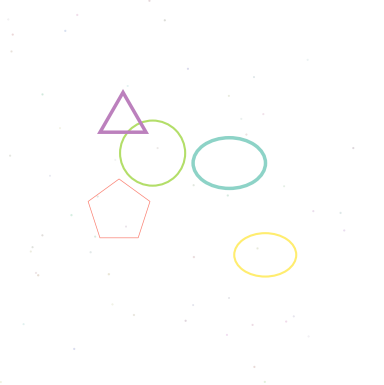[{"shape": "oval", "thickness": 2.5, "radius": 0.47, "center": [0.596, 0.576]}, {"shape": "pentagon", "thickness": 0.5, "radius": 0.42, "center": [0.309, 0.451]}, {"shape": "circle", "thickness": 1.5, "radius": 0.42, "center": [0.396, 0.602]}, {"shape": "triangle", "thickness": 2.5, "radius": 0.34, "center": [0.32, 0.691]}, {"shape": "oval", "thickness": 1.5, "radius": 0.4, "center": [0.689, 0.338]}]